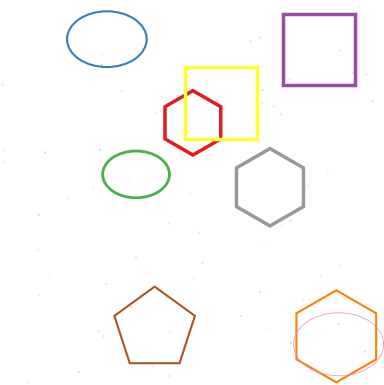[{"shape": "hexagon", "thickness": 2.5, "radius": 0.42, "center": [0.501, 0.681]}, {"shape": "oval", "thickness": 1.5, "radius": 0.52, "center": [0.278, 0.898]}, {"shape": "oval", "thickness": 2, "radius": 0.43, "center": [0.353, 0.547]}, {"shape": "square", "thickness": 2.5, "radius": 0.46, "center": [0.829, 0.871]}, {"shape": "hexagon", "thickness": 1.5, "radius": 0.6, "center": [0.873, 0.126]}, {"shape": "square", "thickness": 2.5, "radius": 0.46, "center": [0.574, 0.732]}, {"shape": "pentagon", "thickness": 1.5, "radius": 0.55, "center": [0.402, 0.146]}, {"shape": "oval", "thickness": 0.5, "radius": 0.58, "center": [0.88, 0.106]}, {"shape": "hexagon", "thickness": 2.5, "radius": 0.5, "center": [0.701, 0.514]}]